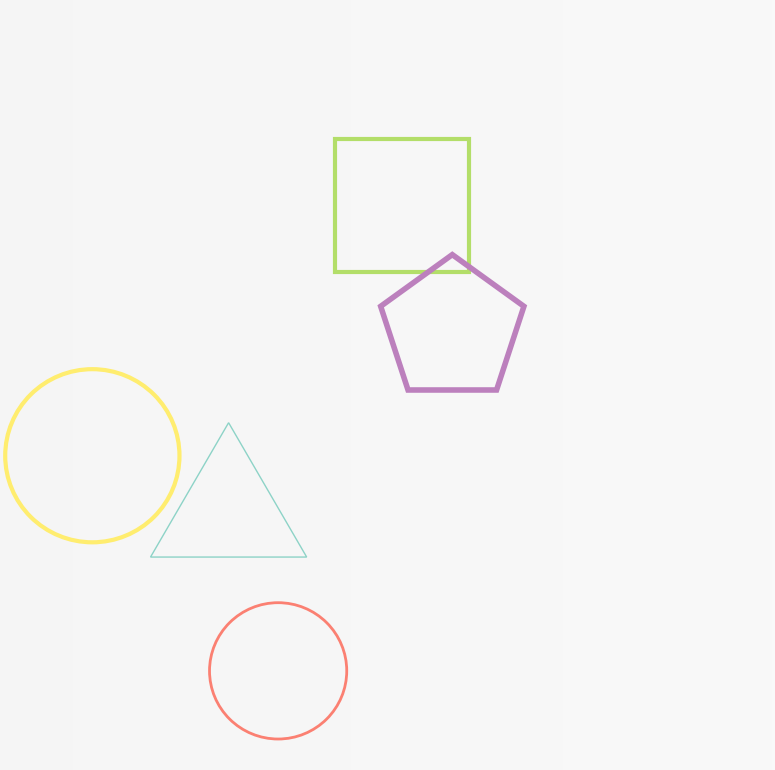[{"shape": "triangle", "thickness": 0.5, "radius": 0.58, "center": [0.295, 0.335]}, {"shape": "circle", "thickness": 1, "radius": 0.44, "center": [0.359, 0.129]}, {"shape": "square", "thickness": 1.5, "radius": 0.43, "center": [0.519, 0.733]}, {"shape": "pentagon", "thickness": 2, "radius": 0.49, "center": [0.584, 0.572]}, {"shape": "circle", "thickness": 1.5, "radius": 0.56, "center": [0.119, 0.408]}]